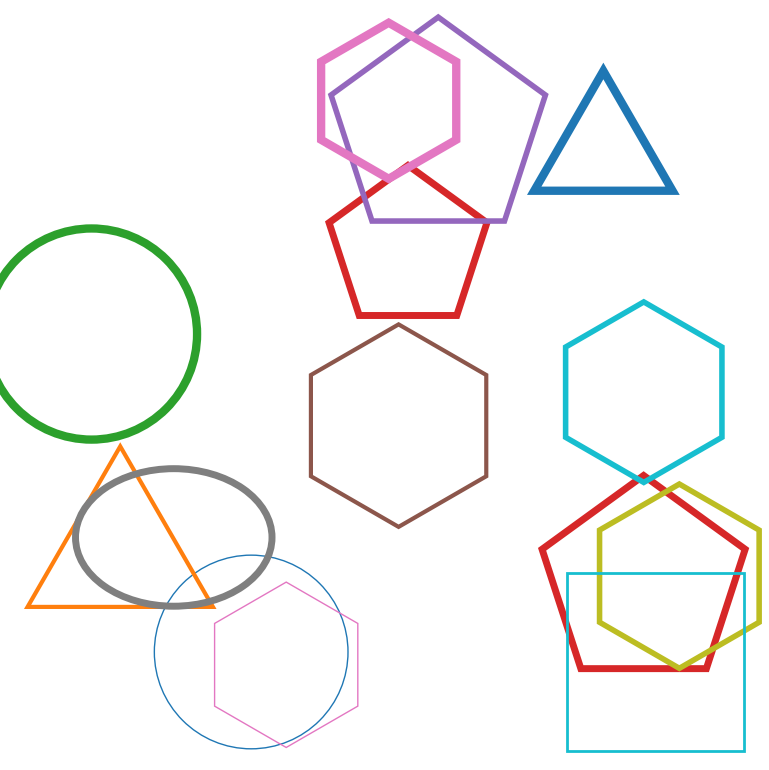[{"shape": "triangle", "thickness": 3, "radius": 0.52, "center": [0.784, 0.804]}, {"shape": "circle", "thickness": 0.5, "radius": 0.63, "center": [0.326, 0.153]}, {"shape": "triangle", "thickness": 1.5, "radius": 0.69, "center": [0.156, 0.281]}, {"shape": "circle", "thickness": 3, "radius": 0.69, "center": [0.119, 0.566]}, {"shape": "pentagon", "thickness": 2.5, "radius": 0.54, "center": [0.53, 0.677]}, {"shape": "pentagon", "thickness": 2.5, "radius": 0.69, "center": [0.836, 0.244]}, {"shape": "pentagon", "thickness": 2, "radius": 0.73, "center": [0.569, 0.831]}, {"shape": "hexagon", "thickness": 1.5, "radius": 0.66, "center": [0.518, 0.447]}, {"shape": "hexagon", "thickness": 3, "radius": 0.51, "center": [0.505, 0.869]}, {"shape": "hexagon", "thickness": 0.5, "radius": 0.54, "center": [0.372, 0.137]}, {"shape": "oval", "thickness": 2.5, "radius": 0.64, "center": [0.226, 0.302]}, {"shape": "hexagon", "thickness": 2, "radius": 0.6, "center": [0.882, 0.252]}, {"shape": "square", "thickness": 1, "radius": 0.58, "center": [0.851, 0.14]}, {"shape": "hexagon", "thickness": 2, "radius": 0.59, "center": [0.836, 0.491]}]